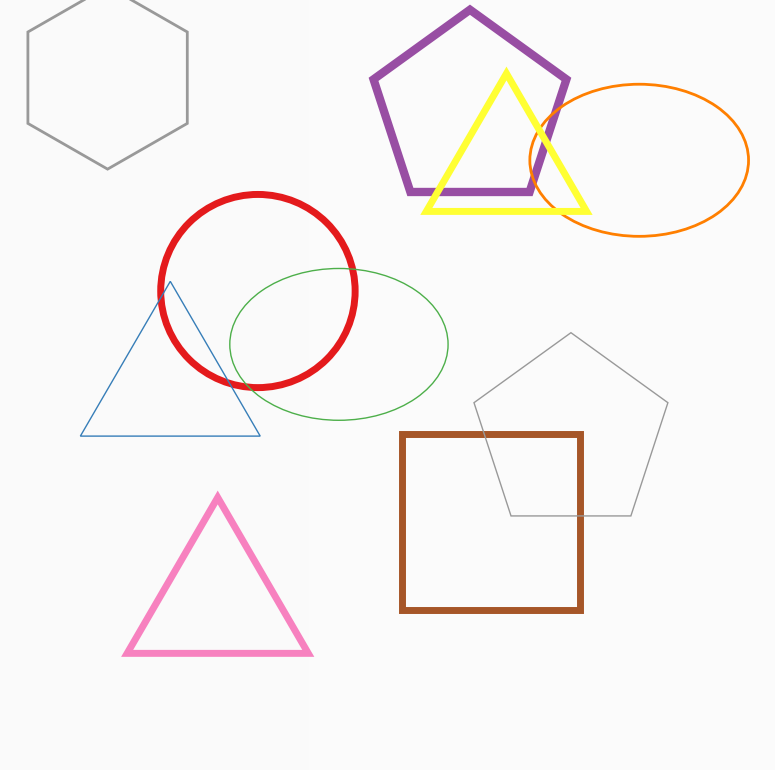[{"shape": "circle", "thickness": 2.5, "radius": 0.63, "center": [0.333, 0.622]}, {"shape": "triangle", "thickness": 0.5, "radius": 0.67, "center": [0.22, 0.501]}, {"shape": "oval", "thickness": 0.5, "radius": 0.7, "center": [0.437, 0.553]}, {"shape": "pentagon", "thickness": 3, "radius": 0.65, "center": [0.606, 0.857]}, {"shape": "oval", "thickness": 1, "radius": 0.71, "center": [0.825, 0.792]}, {"shape": "triangle", "thickness": 2.5, "radius": 0.6, "center": [0.654, 0.785]}, {"shape": "square", "thickness": 2.5, "radius": 0.57, "center": [0.633, 0.322]}, {"shape": "triangle", "thickness": 2.5, "radius": 0.67, "center": [0.281, 0.219]}, {"shape": "pentagon", "thickness": 0.5, "radius": 0.66, "center": [0.737, 0.436]}, {"shape": "hexagon", "thickness": 1, "radius": 0.59, "center": [0.139, 0.899]}]